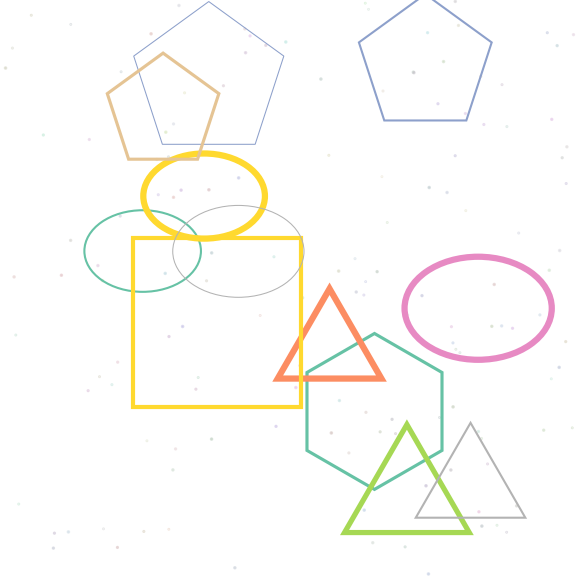[{"shape": "hexagon", "thickness": 1.5, "radius": 0.67, "center": [0.648, 0.287]}, {"shape": "oval", "thickness": 1, "radius": 0.5, "center": [0.247, 0.564]}, {"shape": "triangle", "thickness": 3, "radius": 0.52, "center": [0.571, 0.395]}, {"shape": "pentagon", "thickness": 1, "radius": 0.6, "center": [0.736, 0.888]}, {"shape": "pentagon", "thickness": 0.5, "radius": 0.68, "center": [0.362, 0.86]}, {"shape": "oval", "thickness": 3, "radius": 0.64, "center": [0.828, 0.465]}, {"shape": "triangle", "thickness": 2.5, "radius": 0.62, "center": [0.705, 0.139]}, {"shape": "square", "thickness": 2, "radius": 0.73, "center": [0.375, 0.44]}, {"shape": "oval", "thickness": 3, "radius": 0.53, "center": [0.353, 0.66]}, {"shape": "pentagon", "thickness": 1.5, "radius": 0.51, "center": [0.282, 0.806]}, {"shape": "triangle", "thickness": 1, "radius": 0.55, "center": [0.815, 0.157]}, {"shape": "oval", "thickness": 0.5, "radius": 0.57, "center": [0.413, 0.564]}]